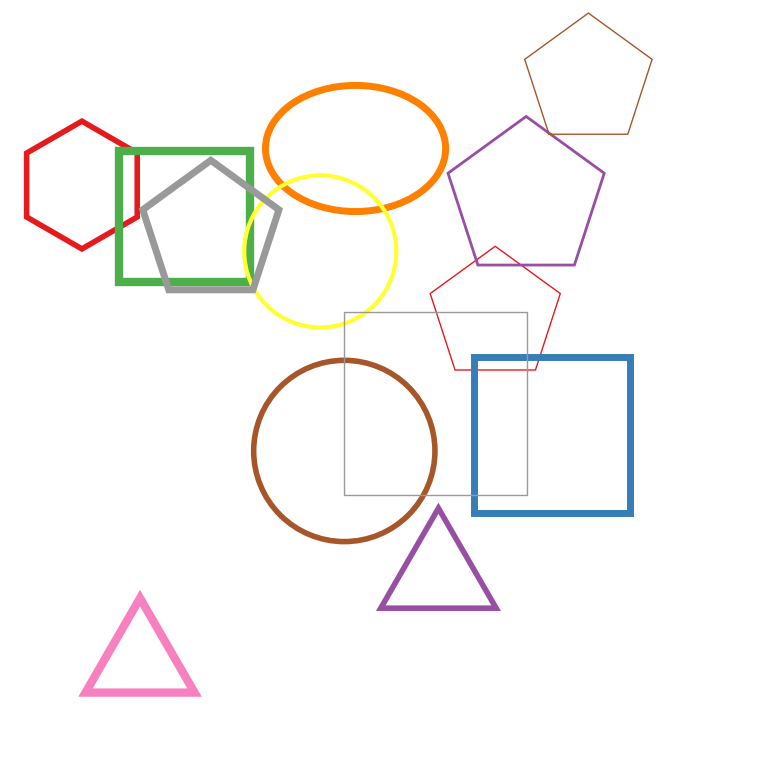[{"shape": "hexagon", "thickness": 2, "radius": 0.41, "center": [0.106, 0.76]}, {"shape": "pentagon", "thickness": 0.5, "radius": 0.44, "center": [0.643, 0.591]}, {"shape": "square", "thickness": 2.5, "radius": 0.51, "center": [0.717, 0.435]}, {"shape": "square", "thickness": 3, "radius": 0.43, "center": [0.24, 0.719]}, {"shape": "triangle", "thickness": 2, "radius": 0.43, "center": [0.569, 0.253]}, {"shape": "pentagon", "thickness": 1, "radius": 0.53, "center": [0.683, 0.742]}, {"shape": "oval", "thickness": 2.5, "radius": 0.58, "center": [0.462, 0.807]}, {"shape": "circle", "thickness": 1.5, "radius": 0.49, "center": [0.416, 0.673]}, {"shape": "pentagon", "thickness": 0.5, "radius": 0.43, "center": [0.764, 0.896]}, {"shape": "circle", "thickness": 2, "radius": 0.59, "center": [0.447, 0.414]}, {"shape": "triangle", "thickness": 3, "radius": 0.41, "center": [0.182, 0.141]}, {"shape": "pentagon", "thickness": 2.5, "radius": 0.46, "center": [0.274, 0.699]}, {"shape": "square", "thickness": 0.5, "radius": 0.59, "center": [0.566, 0.476]}]